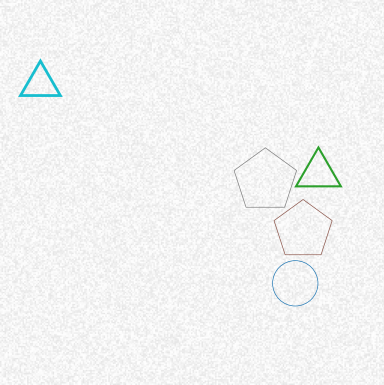[{"shape": "circle", "thickness": 0.5, "radius": 0.29, "center": [0.767, 0.264]}, {"shape": "triangle", "thickness": 1.5, "radius": 0.34, "center": [0.827, 0.55]}, {"shape": "pentagon", "thickness": 0.5, "radius": 0.4, "center": [0.787, 0.402]}, {"shape": "pentagon", "thickness": 0.5, "radius": 0.43, "center": [0.689, 0.531]}, {"shape": "triangle", "thickness": 2, "radius": 0.3, "center": [0.105, 0.782]}]